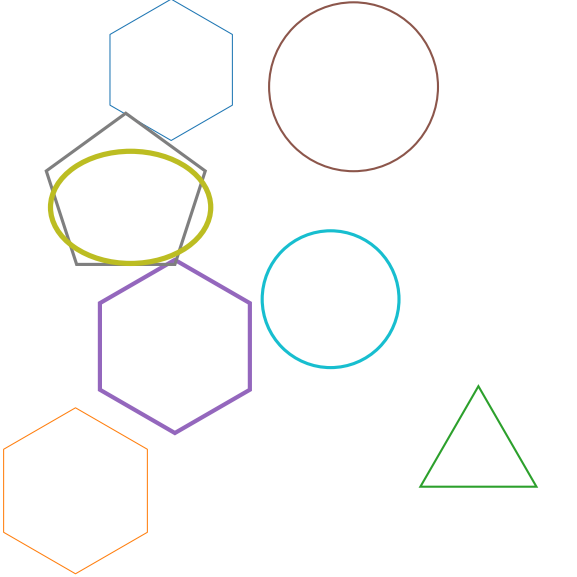[{"shape": "hexagon", "thickness": 0.5, "radius": 0.61, "center": [0.296, 0.878]}, {"shape": "hexagon", "thickness": 0.5, "radius": 0.72, "center": [0.131, 0.149]}, {"shape": "triangle", "thickness": 1, "radius": 0.58, "center": [0.828, 0.214]}, {"shape": "hexagon", "thickness": 2, "radius": 0.75, "center": [0.303, 0.399]}, {"shape": "circle", "thickness": 1, "radius": 0.73, "center": [0.612, 0.849]}, {"shape": "pentagon", "thickness": 1.5, "radius": 0.72, "center": [0.218, 0.658]}, {"shape": "oval", "thickness": 2.5, "radius": 0.69, "center": [0.226, 0.64]}, {"shape": "circle", "thickness": 1.5, "radius": 0.59, "center": [0.572, 0.481]}]